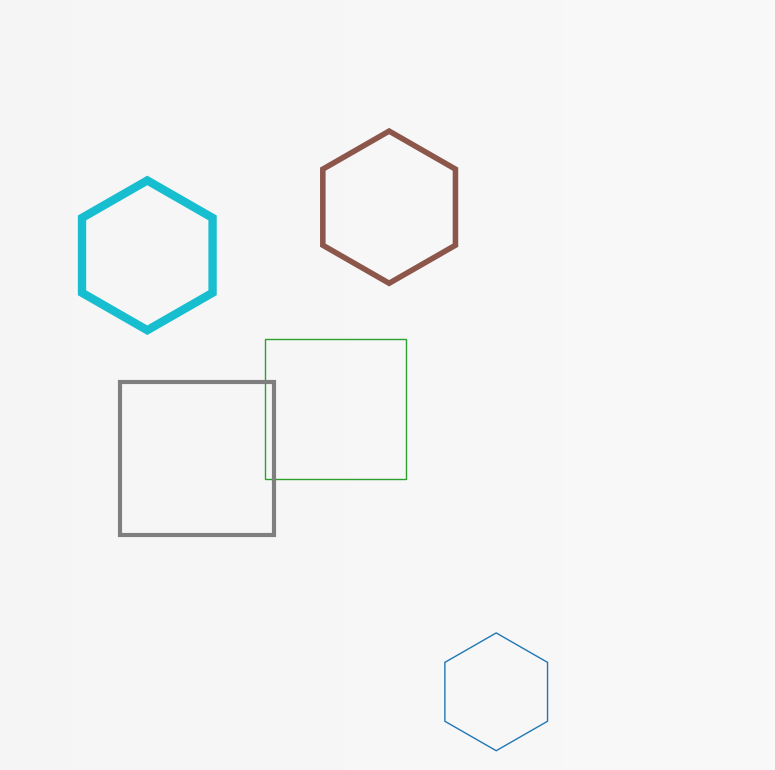[{"shape": "hexagon", "thickness": 0.5, "radius": 0.38, "center": [0.64, 0.102]}, {"shape": "square", "thickness": 0.5, "radius": 0.46, "center": [0.433, 0.469]}, {"shape": "hexagon", "thickness": 2, "radius": 0.49, "center": [0.502, 0.731]}, {"shape": "square", "thickness": 1.5, "radius": 0.5, "center": [0.254, 0.404]}, {"shape": "hexagon", "thickness": 3, "radius": 0.49, "center": [0.19, 0.668]}]